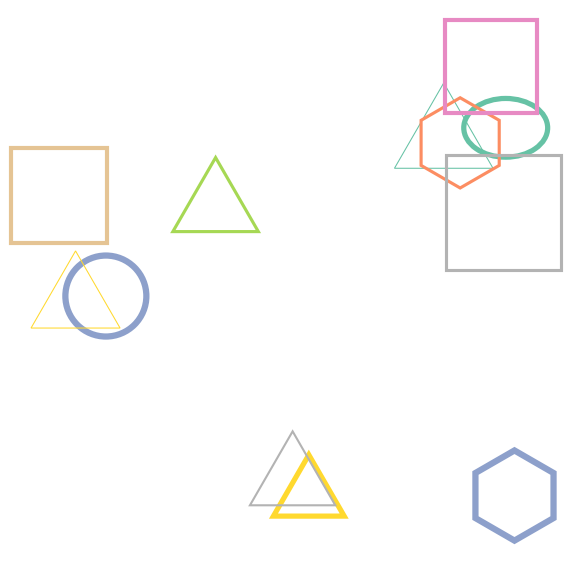[{"shape": "oval", "thickness": 2.5, "radius": 0.36, "center": [0.876, 0.778]}, {"shape": "triangle", "thickness": 0.5, "radius": 0.49, "center": [0.768, 0.757]}, {"shape": "hexagon", "thickness": 1.5, "radius": 0.39, "center": [0.797, 0.752]}, {"shape": "circle", "thickness": 3, "radius": 0.35, "center": [0.183, 0.487]}, {"shape": "hexagon", "thickness": 3, "radius": 0.39, "center": [0.891, 0.141]}, {"shape": "square", "thickness": 2, "radius": 0.4, "center": [0.85, 0.884]}, {"shape": "triangle", "thickness": 1.5, "radius": 0.43, "center": [0.373, 0.641]}, {"shape": "triangle", "thickness": 2.5, "radius": 0.35, "center": [0.535, 0.141]}, {"shape": "triangle", "thickness": 0.5, "radius": 0.45, "center": [0.131, 0.476]}, {"shape": "square", "thickness": 2, "radius": 0.41, "center": [0.103, 0.661]}, {"shape": "triangle", "thickness": 1, "radius": 0.43, "center": [0.507, 0.167]}, {"shape": "square", "thickness": 1.5, "radius": 0.5, "center": [0.872, 0.631]}]